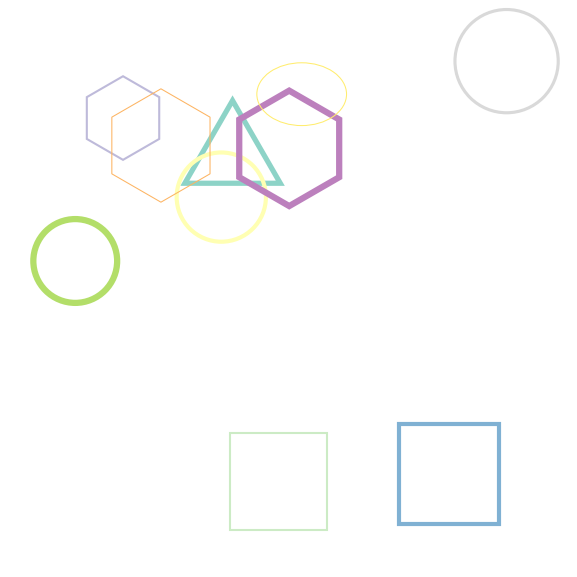[{"shape": "triangle", "thickness": 2.5, "radius": 0.48, "center": [0.403, 0.73]}, {"shape": "circle", "thickness": 2, "radius": 0.39, "center": [0.383, 0.658]}, {"shape": "hexagon", "thickness": 1, "radius": 0.36, "center": [0.213, 0.795]}, {"shape": "square", "thickness": 2, "radius": 0.43, "center": [0.778, 0.179]}, {"shape": "hexagon", "thickness": 0.5, "radius": 0.49, "center": [0.279, 0.747]}, {"shape": "circle", "thickness": 3, "radius": 0.36, "center": [0.13, 0.547]}, {"shape": "circle", "thickness": 1.5, "radius": 0.45, "center": [0.877, 0.893]}, {"shape": "hexagon", "thickness": 3, "radius": 0.5, "center": [0.501, 0.742]}, {"shape": "square", "thickness": 1, "radius": 0.42, "center": [0.482, 0.165]}, {"shape": "oval", "thickness": 0.5, "radius": 0.39, "center": [0.522, 0.836]}]